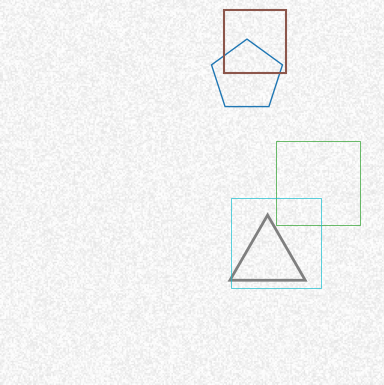[{"shape": "pentagon", "thickness": 1, "radius": 0.48, "center": [0.642, 0.802]}, {"shape": "square", "thickness": 0.5, "radius": 0.54, "center": [0.826, 0.524]}, {"shape": "square", "thickness": 1.5, "radius": 0.41, "center": [0.662, 0.892]}, {"shape": "triangle", "thickness": 2, "radius": 0.56, "center": [0.695, 0.329]}, {"shape": "square", "thickness": 0.5, "radius": 0.58, "center": [0.717, 0.368]}]